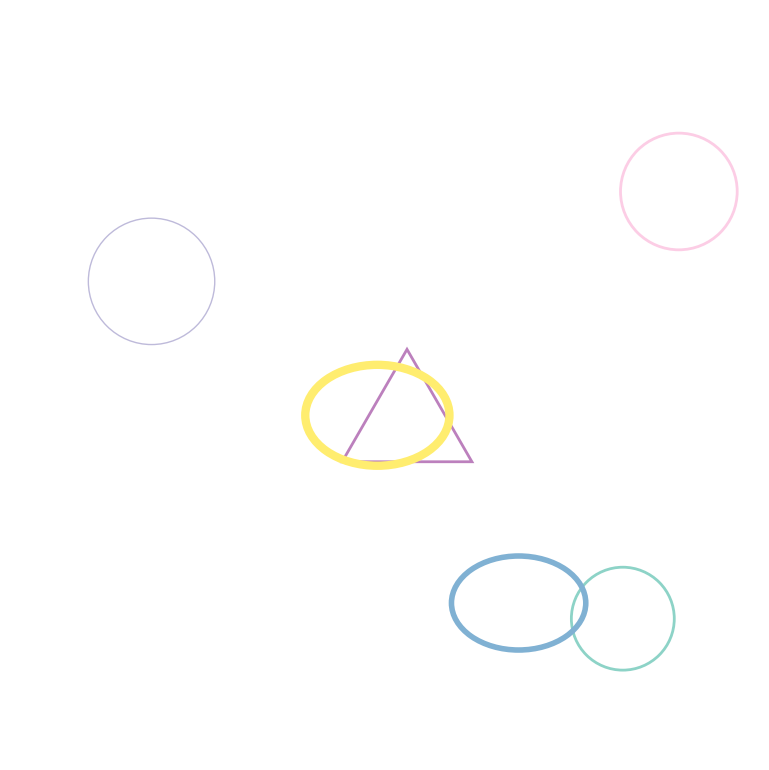[{"shape": "circle", "thickness": 1, "radius": 0.33, "center": [0.809, 0.197]}, {"shape": "circle", "thickness": 0.5, "radius": 0.41, "center": [0.197, 0.635]}, {"shape": "oval", "thickness": 2, "radius": 0.44, "center": [0.674, 0.217]}, {"shape": "circle", "thickness": 1, "radius": 0.38, "center": [0.882, 0.751]}, {"shape": "triangle", "thickness": 1, "radius": 0.49, "center": [0.529, 0.449]}, {"shape": "oval", "thickness": 3, "radius": 0.47, "center": [0.49, 0.461]}]